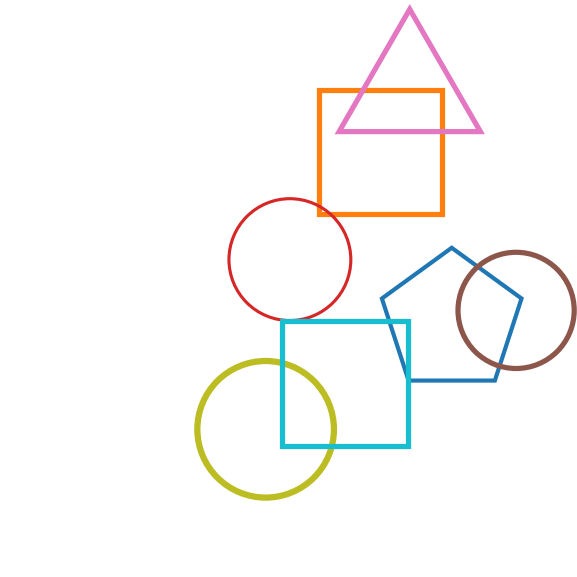[{"shape": "pentagon", "thickness": 2, "radius": 0.64, "center": [0.782, 0.443]}, {"shape": "square", "thickness": 2.5, "radius": 0.53, "center": [0.659, 0.736]}, {"shape": "circle", "thickness": 1.5, "radius": 0.53, "center": [0.502, 0.55]}, {"shape": "circle", "thickness": 2.5, "radius": 0.5, "center": [0.894, 0.462]}, {"shape": "triangle", "thickness": 2.5, "radius": 0.71, "center": [0.71, 0.842]}, {"shape": "circle", "thickness": 3, "radius": 0.59, "center": [0.46, 0.256]}, {"shape": "square", "thickness": 2.5, "radius": 0.54, "center": [0.598, 0.335]}]